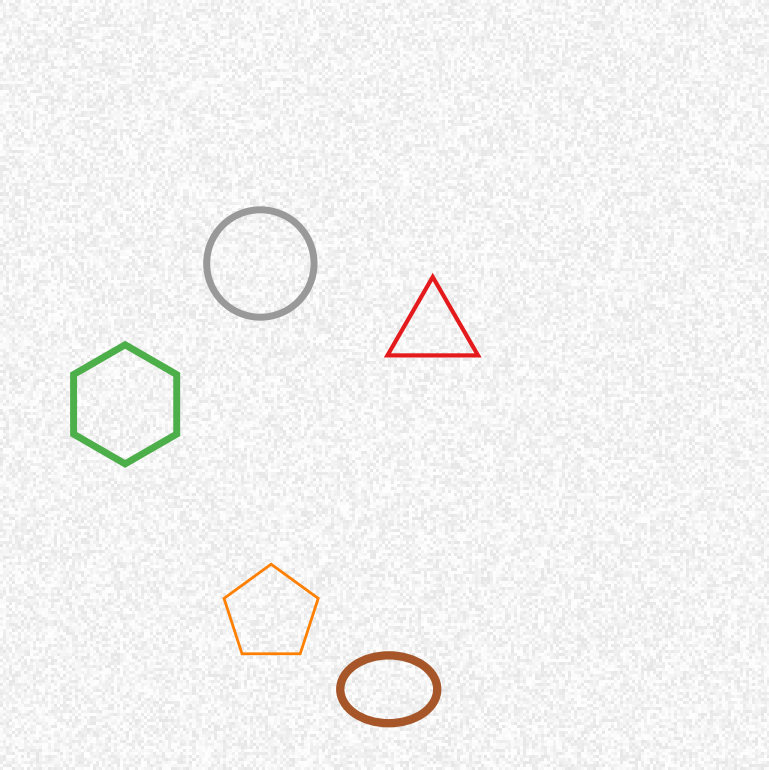[{"shape": "triangle", "thickness": 1.5, "radius": 0.34, "center": [0.562, 0.572]}, {"shape": "hexagon", "thickness": 2.5, "radius": 0.39, "center": [0.163, 0.475]}, {"shape": "pentagon", "thickness": 1, "radius": 0.32, "center": [0.352, 0.203]}, {"shape": "oval", "thickness": 3, "radius": 0.31, "center": [0.505, 0.105]}, {"shape": "circle", "thickness": 2.5, "radius": 0.35, "center": [0.338, 0.658]}]